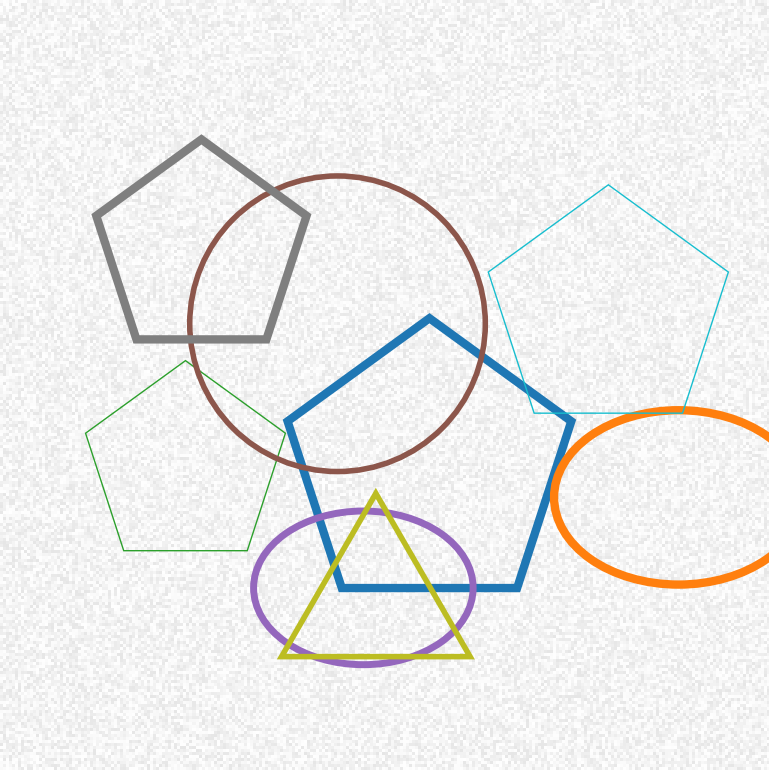[{"shape": "pentagon", "thickness": 3, "radius": 0.97, "center": [0.558, 0.393]}, {"shape": "oval", "thickness": 3, "radius": 0.81, "center": [0.881, 0.354]}, {"shape": "pentagon", "thickness": 0.5, "radius": 0.68, "center": [0.241, 0.395]}, {"shape": "oval", "thickness": 2.5, "radius": 0.71, "center": [0.472, 0.237]}, {"shape": "circle", "thickness": 2, "radius": 0.96, "center": [0.438, 0.58]}, {"shape": "pentagon", "thickness": 3, "radius": 0.72, "center": [0.262, 0.675]}, {"shape": "triangle", "thickness": 2, "radius": 0.71, "center": [0.488, 0.218]}, {"shape": "pentagon", "thickness": 0.5, "radius": 0.82, "center": [0.79, 0.596]}]